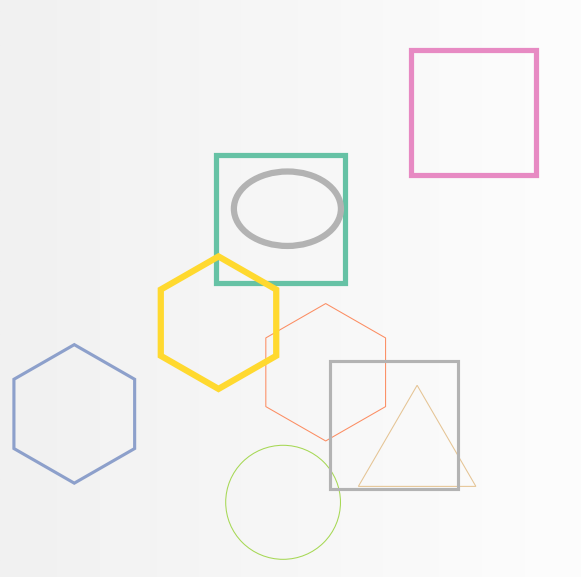[{"shape": "square", "thickness": 2.5, "radius": 0.55, "center": [0.483, 0.621]}, {"shape": "hexagon", "thickness": 0.5, "radius": 0.59, "center": [0.56, 0.355]}, {"shape": "hexagon", "thickness": 1.5, "radius": 0.6, "center": [0.128, 0.282]}, {"shape": "square", "thickness": 2.5, "radius": 0.54, "center": [0.814, 0.805]}, {"shape": "circle", "thickness": 0.5, "radius": 0.49, "center": [0.487, 0.129]}, {"shape": "hexagon", "thickness": 3, "radius": 0.57, "center": [0.376, 0.44]}, {"shape": "triangle", "thickness": 0.5, "radius": 0.58, "center": [0.718, 0.215]}, {"shape": "oval", "thickness": 3, "radius": 0.46, "center": [0.494, 0.638]}, {"shape": "square", "thickness": 1.5, "radius": 0.55, "center": [0.678, 0.263]}]